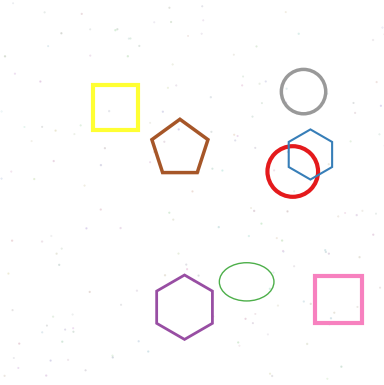[{"shape": "circle", "thickness": 3, "radius": 0.33, "center": [0.76, 0.555]}, {"shape": "hexagon", "thickness": 1.5, "radius": 0.33, "center": [0.806, 0.599]}, {"shape": "oval", "thickness": 1, "radius": 0.35, "center": [0.641, 0.268]}, {"shape": "hexagon", "thickness": 2, "radius": 0.42, "center": [0.479, 0.202]}, {"shape": "square", "thickness": 3, "radius": 0.29, "center": [0.3, 0.721]}, {"shape": "pentagon", "thickness": 2.5, "radius": 0.38, "center": [0.467, 0.614]}, {"shape": "square", "thickness": 3, "radius": 0.31, "center": [0.88, 0.221]}, {"shape": "circle", "thickness": 2.5, "radius": 0.29, "center": [0.788, 0.762]}]